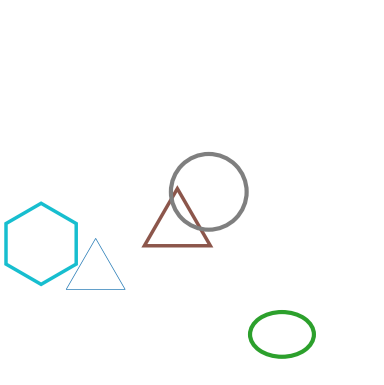[{"shape": "triangle", "thickness": 0.5, "radius": 0.44, "center": [0.248, 0.292]}, {"shape": "oval", "thickness": 3, "radius": 0.41, "center": [0.732, 0.131]}, {"shape": "triangle", "thickness": 2.5, "radius": 0.49, "center": [0.461, 0.411]}, {"shape": "circle", "thickness": 3, "radius": 0.49, "center": [0.542, 0.502]}, {"shape": "hexagon", "thickness": 2.5, "radius": 0.53, "center": [0.107, 0.367]}]